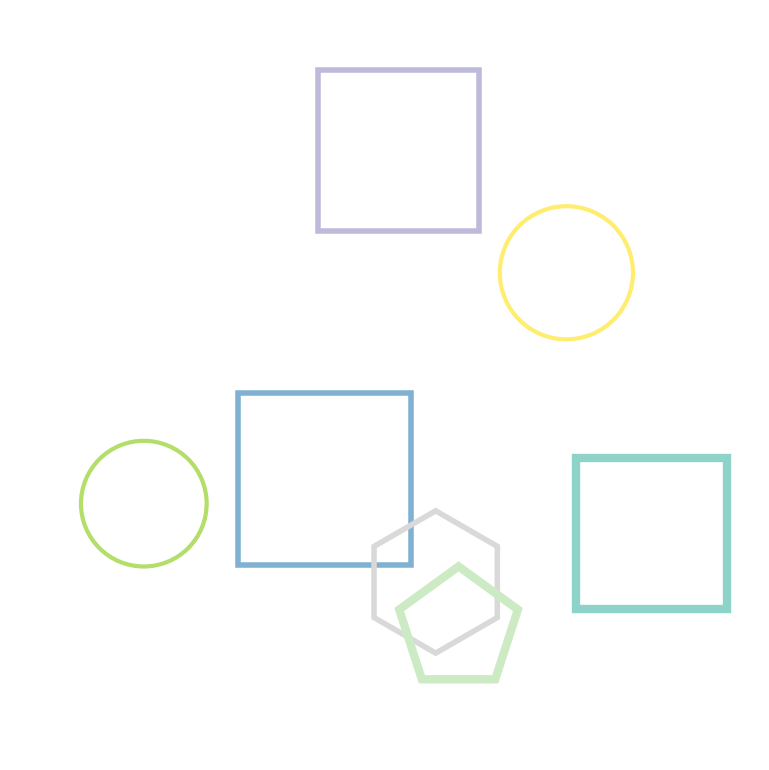[{"shape": "square", "thickness": 3, "radius": 0.49, "center": [0.846, 0.307]}, {"shape": "square", "thickness": 2, "radius": 0.52, "center": [0.517, 0.805]}, {"shape": "square", "thickness": 2, "radius": 0.56, "center": [0.421, 0.378]}, {"shape": "circle", "thickness": 1.5, "radius": 0.41, "center": [0.187, 0.346]}, {"shape": "hexagon", "thickness": 2, "radius": 0.46, "center": [0.566, 0.244]}, {"shape": "pentagon", "thickness": 3, "radius": 0.41, "center": [0.596, 0.183]}, {"shape": "circle", "thickness": 1.5, "radius": 0.43, "center": [0.736, 0.646]}]